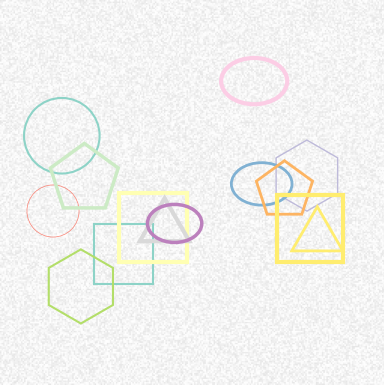[{"shape": "square", "thickness": 1.5, "radius": 0.39, "center": [0.321, 0.34]}, {"shape": "circle", "thickness": 1.5, "radius": 0.49, "center": [0.161, 0.647]}, {"shape": "square", "thickness": 3, "radius": 0.45, "center": [0.398, 0.41]}, {"shape": "hexagon", "thickness": 1, "radius": 0.46, "center": [0.797, 0.544]}, {"shape": "circle", "thickness": 0.5, "radius": 0.34, "center": [0.138, 0.452]}, {"shape": "oval", "thickness": 2, "radius": 0.39, "center": [0.68, 0.522]}, {"shape": "pentagon", "thickness": 2, "radius": 0.38, "center": [0.739, 0.506]}, {"shape": "hexagon", "thickness": 1.5, "radius": 0.48, "center": [0.21, 0.256]}, {"shape": "oval", "thickness": 3, "radius": 0.43, "center": [0.66, 0.789]}, {"shape": "triangle", "thickness": 3, "radius": 0.37, "center": [0.428, 0.411]}, {"shape": "oval", "thickness": 2.5, "radius": 0.35, "center": [0.454, 0.42]}, {"shape": "pentagon", "thickness": 2.5, "radius": 0.46, "center": [0.219, 0.535]}, {"shape": "square", "thickness": 3, "radius": 0.43, "center": [0.805, 0.406]}, {"shape": "triangle", "thickness": 2, "radius": 0.38, "center": [0.824, 0.387]}]